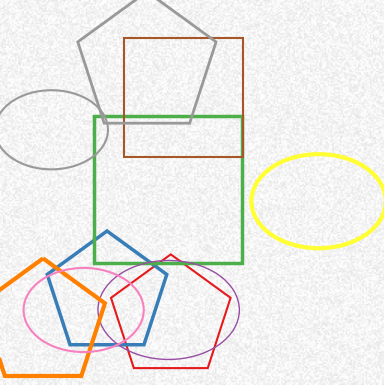[{"shape": "pentagon", "thickness": 1.5, "radius": 0.82, "center": [0.444, 0.176]}, {"shape": "pentagon", "thickness": 2.5, "radius": 0.82, "center": [0.278, 0.237]}, {"shape": "square", "thickness": 2.5, "radius": 0.96, "center": [0.437, 0.508]}, {"shape": "oval", "thickness": 1, "radius": 0.92, "center": [0.438, 0.195]}, {"shape": "pentagon", "thickness": 3, "radius": 0.84, "center": [0.112, 0.16]}, {"shape": "oval", "thickness": 3, "radius": 0.87, "center": [0.827, 0.477]}, {"shape": "square", "thickness": 1.5, "radius": 0.77, "center": [0.477, 0.747]}, {"shape": "oval", "thickness": 1.5, "radius": 0.78, "center": [0.217, 0.195]}, {"shape": "pentagon", "thickness": 2, "radius": 0.94, "center": [0.382, 0.833]}, {"shape": "oval", "thickness": 1.5, "radius": 0.73, "center": [0.134, 0.663]}]